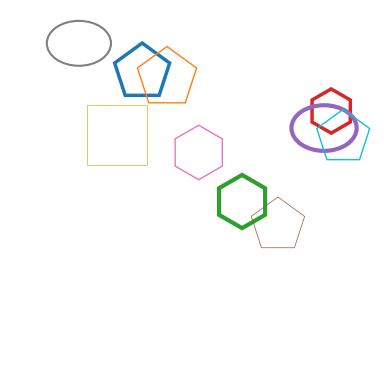[{"shape": "pentagon", "thickness": 2.5, "radius": 0.38, "center": [0.369, 0.813]}, {"shape": "pentagon", "thickness": 1, "radius": 0.4, "center": [0.434, 0.798]}, {"shape": "hexagon", "thickness": 3, "radius": 0.35, "center": [0.629, 0.477]}, {"shape": "hexagon", "thickness": 2.5, "radius": 0.29, "center": [0.86, 0.712]}, {"shape": "oval", "thickness": 3, "radius": 0.42, "center": [0.842, 0.667]}, {"shape": "pentagon", "thickness": 0.5, "radius": 0.36, "center": [0.722, 0.415]}, {"shape": "hexagon", "thickness": 1, "radius": 0.35, "center": [0.516, 0.604]}, {"shape": "oval", "thickness": 1.5, "radius": 0.42, "center": [0.205, 0.888]}, {"shape": "square", "thickness": 0.5, "radius": 0.39, "center": [0.303, 0.649]}, {"shape": "pentagon", "thickness": 1, "radius": 0.36, "center": [0.891, 0.644]}]